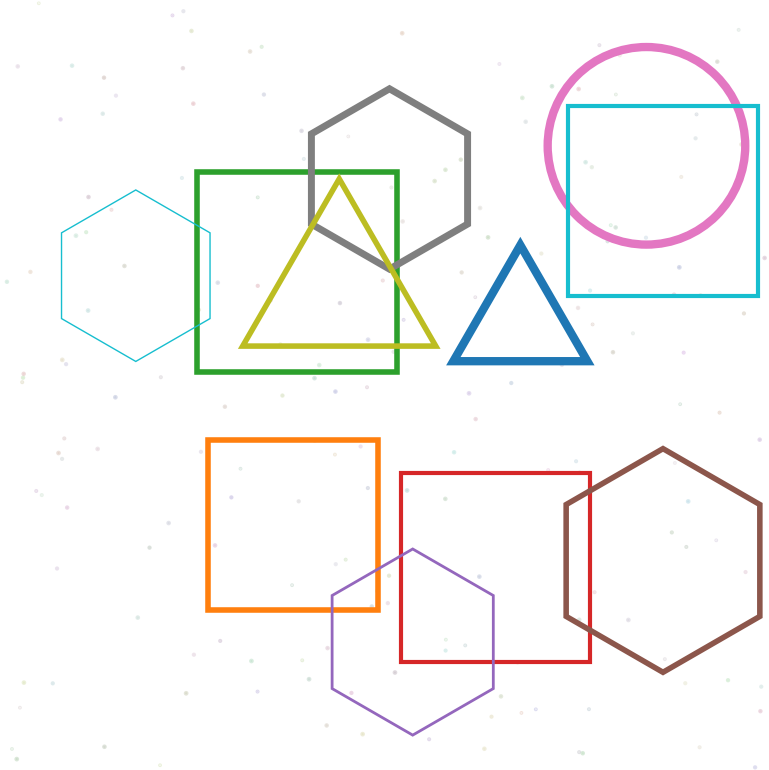[{"shape": "triangle", "thickness": 3, "radius": 0.5, "center": [0.676, 0.581]}, {"shape": "square", "thickness": 2, "radius": 0.55, "center": [0.381, 0.318]}, {"shape": "square", "thickness": 2, "radius": 0.65, "center": [0.386, 0.647]}, {"shape": "square", "thickness": 1.5, "radius": 0.61, "center": [0.644, 0.263]}, {"shape": "hexagon", "thickness": 1, "radius": 0.6, "center": [0.536, 0.166]}, {"shape": "hexagon", "thickness": 2, "radius": 0.73, "center": [0.861, 0.272]}, {"shape": "circle", "thickness": 3, "radius": 0.64, "center": [0.84, 0.811]}, {"shape": "hexagon", "thickness": 2.5, "radius": 0.59, "center": [0.506, 0.768]}, {"shape": "triangle", "thickness": 2, "radius": 0.72, "center": [0.441, 0.623]}, {"shape": "square", "thickness": 1.5, "radius": 0.62, "center": [0.861, 0.739]}, {"shape": "hexagon", "thickness": 0.5, "radius": 0.56, "center": [0.176, 0.642]}]